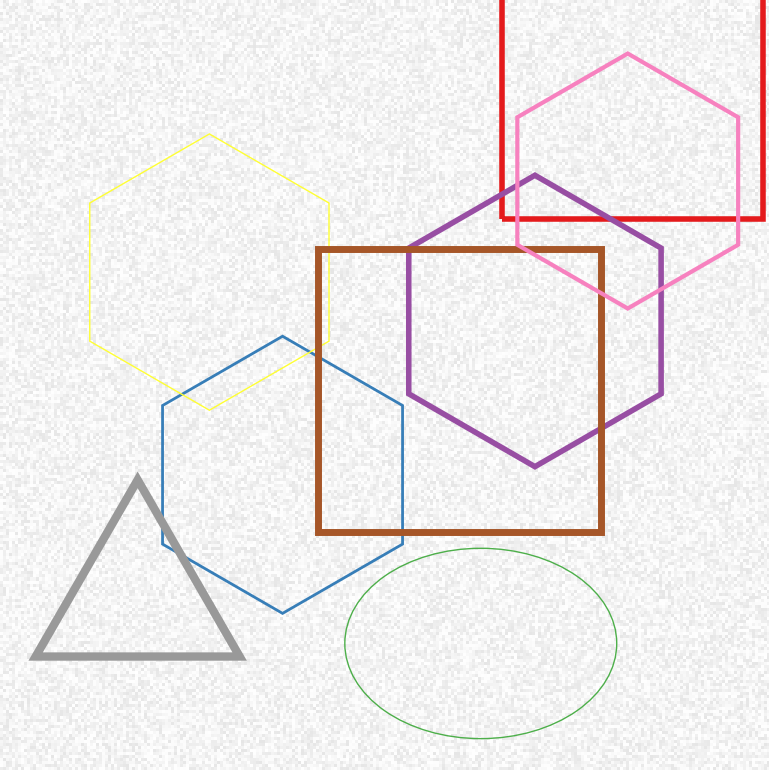[{"shape": "square", "thickness": 2, "radius": 0.85, "center": [0.821, 0.885]}, {"shape": "hexagon", "thickness": 1, "radius": 0.9, "center": [0.367, 0.383]}, {"shape": "oval", "thickness": 0.5, "radius": 0.88, "center": [0.624, 0.164]}, {"shape": "hexagon", "thickness": 2, "radius": 0.95, "center": [0.695, 0.583]}, {"shape": "hexagon", "thickness": 0.5, "radius": 0.9, "center": [0.272, 0.647]}, {"shape": "square", "thickness": 2.5, "radius": 0.92, "center": [0.597, 0.493]}, {"shape": "hexagon", "thickness": 1.5, "radius": 0.83, "center": [0.815, 0.765]}, {"shape": "triangle", "thickness": 3, "radius": 0.76, "center": [0.179, 0.224]}]